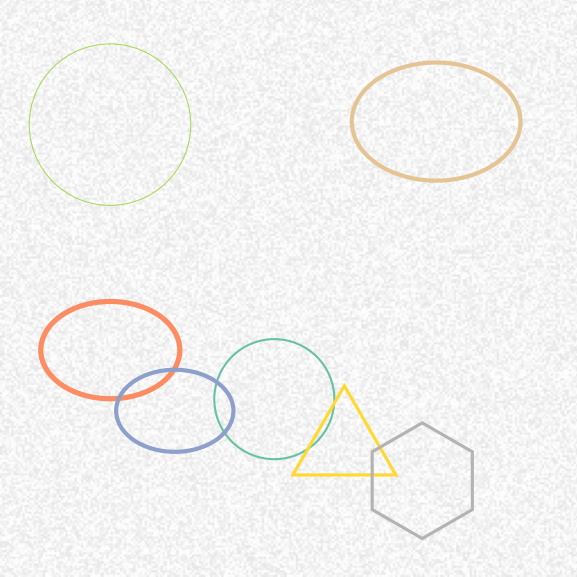[{"shape": "circle", "thickness": 1, "radius": 0.52, "center": [0.475, 0.308]}, {"shape": "oval", "thickness": 2.5, "radius": 0.6, "center": [0.191, 0.393]}, {"shape": "oval", "thickness": 2, "radius": 0.51, "center": [0.303, 0.288]}, {"shape": "circle", "thickness": 0.5, "radius": 0.7, "center": [0.19, 0.783]}, {"shape": "triangle", "thickness": 1.5, "radius": 0.52, "center": [0.596, 0.228]}, {"shape": "oval", "thickness": 2, "radius": 0.73, "center": [0.755, 0.789]}, {"shape": "hexagon", "thickness": 1.5, "radius": 0.5, "center": [0.731, 0.167]}]